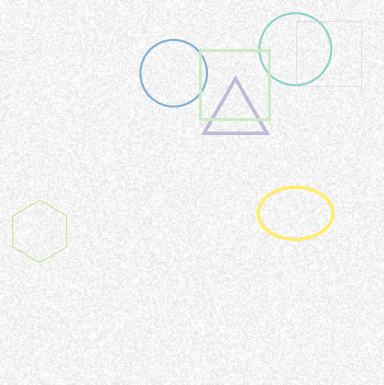[{"shape": "circle", "thickness": 1.5, "radius": 0.47, "center": [0.767, 0.872]}, {"shape": "triangle", "thickness": 2.5, "radius": 0.47, "center": [0.612, 0.701]}, {"shape": "circle", "thickness": 1.5, "radius": 0.43, "center": [0.451, 0.81]}, {"shape": "hexagon", "thickness": 0.5, "radius": 0.4, "center": [0.103, 0.399]}, {"shape": "square", "thickness": 0.5, "radius": 0.42, "center": [0.853, 0.862]}, {"shape": "square", "thickness": 2, "radius": 0.45, "center": [0.61, 0.78]}, {"shape": "oval", "thickness": 2.5, "radius": 0.48, "center": [0.768, 0.446]}]